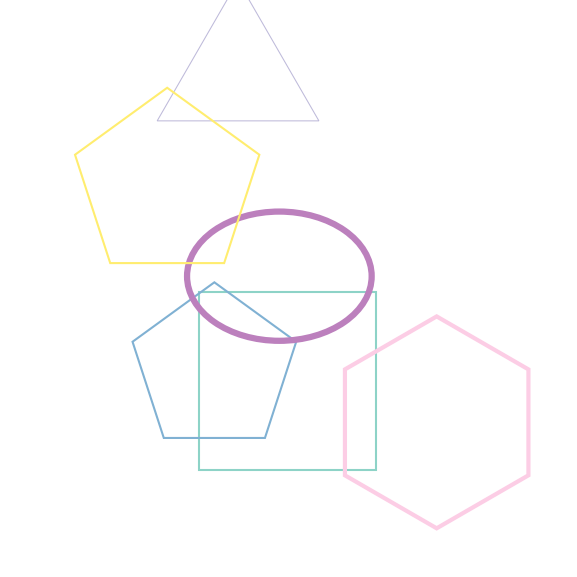[{"shape": "square", "thickness": 1, "radius": 0.77, "center": [0.498, 0.34]}, {"shape": "triangle", "thickness": 0.5, "radius": 0.81, "center": [0.412, 0.871]}, {"shape": "pentagon", "thickness": 1, "radius": 0.74, "center": [0.371, 0.361]}, {"shape": "hexagon", "thickness": 2, "radius": 0.92, "center": [0.756, 0.268]}, {"shape": "oval", "thickness": 3, "radius": 0.8, "center": [0.484, 0.521]}, {"shape": "pentagon", "thickness": 1, "radius": 0.84, "center": [0.289, 0.679]}]